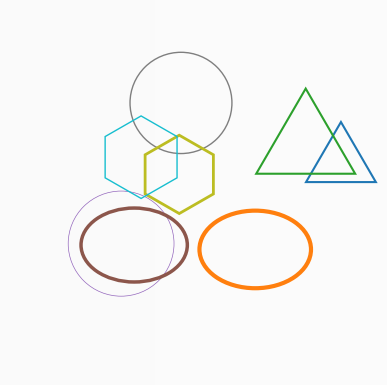[{"shape": "triangle", "thickness": 1.5, "radius": 0.52, "center": [0.88, 0.579]}, {"shape": "oval", "thickness": 3, "radius": 0.72, "center": [0.659, 0.352]}, {"shape": "triangle", "thickness": 1.5, "radius": 0.74, "center": [0.789, 0.622]}, {"shape": "circle", "thickness": 0.5, "radius": 0.68, "center": [0.313, 0.367]}, {"shape": "oval", "thickness": 2.5, "radius": 0.69, "center": [0.346, 0.364]}, {"shape": "circle", "thickness": 1, "radius": 0.66, "center": [0.467, 0.733]}, {"shape": "hexagon", "thickness": 2, "radius": 0.51, "center": [0.463, 0.547]}, {"shape": "hexagon", "thickness": 1, "radius": 0.54, "center": [0.364, 0.592]}]